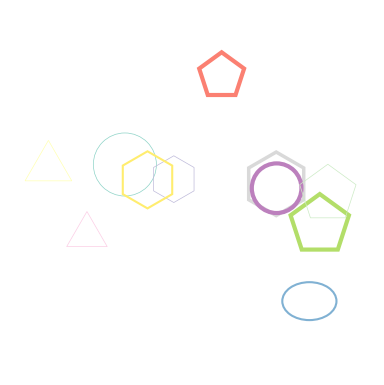[{"shape": "circle", "thickness": 0.5, "radius": 0.41, "center": [0.324, 0.573]}, {"shape": "triangle", "thickness": 0.5, "radius": 0.35, "center": [0.126, 0.565]}, {"shape": "hexagon", "thickness": 0.5, "radius": 0.3, "center": [0.451, 0.535]}, {"shape": "pentagon", "thickness": 3, "radius": 0.31, "center": [0.576, 0.803]}, {"shape": "oval", "thickness": 1.5, "radius": 0.35, "center": [0.804, 0.218]}, {"shape": "pentagon", "thickness": 3, "radius": 0.4, "center": [0.831, 0.416]}, {"shape": "triangle", "thickness": 0.5, "radius": 0.3, "center": [0.226, 0.39]}, {"shape": "hexagon", "thickness": 2.5, "radius": 0.41, "center": [0.717, 0.523]}, {"shape": "circle", "thickness": 3, "radius": 0.32, "center": [0.719, 0.511]}, {"shape": "pentagon", "thickness": 0.5, "radius": 0.38, "center": [0.852, 0.496]}, {"shape": "hexagon", "thickness": 1.5, "radius": 0.37, "center": [0.383, 0.533]}]